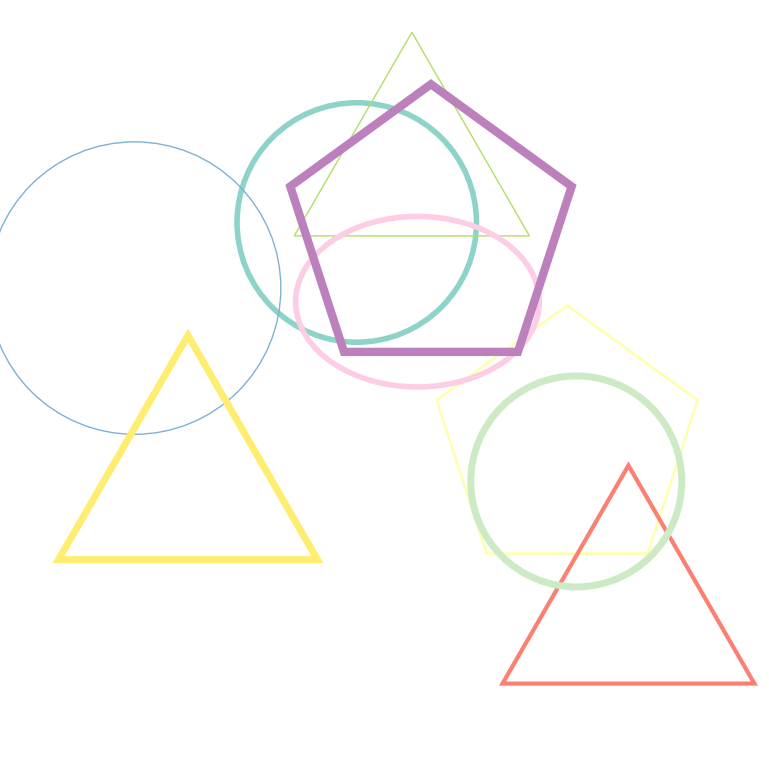[{"shape": "circle", "thickness": 2, "radius": 0.78, "center": [0.463, 0.711]}, {"shape": "pentagon", "thickness": 1, "radius": 0.89, "center": [0.737, 0.425]}, {"shape": "triangle", "thickness": 1.5, "radius": 0.94, "center": [0.816, 0.207]}, {"shape": "circle", "thickness": 0.5, "radius": 0.95, "center": [0.175, 0.626]}, {"shape": "triangle", "thickness": 0.5, "radius": 0.88, "center": [0.535, 0.782]}, {"shape": "oval", "thickness": 2, "radius": 0.79, "center": [0.542, 0.608]}, {"shape": "pentagon", "thickness": 3, "radius": 0.96, "center": [0.56, 0.698]}, {"shape": "circle", "thickness": 2.5, "radius": 0.69, "center": [0.748, 0.375]}, {"shape": "triangle", "thickness": 2.5, "radius": 0.97, "center": [0.244, 0.37]}]